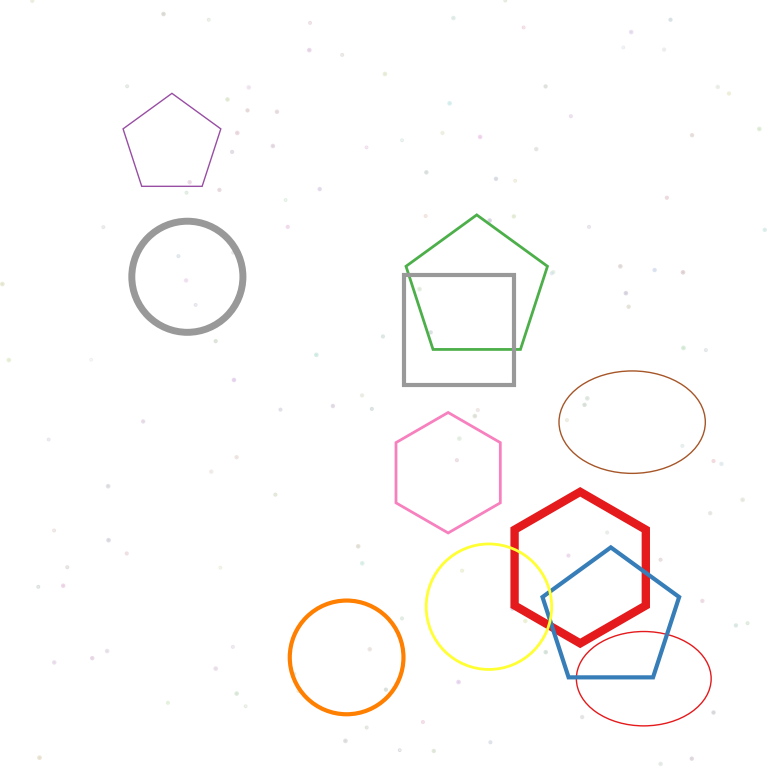[{"shape": "hexagon", "thickness": 3, "radius": 0.49, "center": [0.754, 0.263]}, {"shape": "oval", "thickness": 0.5, "radius": 0.44, "center": [0.836, 0.119]}, {"shape": "pentagon", "thickness": 1.5, "radius": 0.47, "center": [0.793, 0.196]}, {"shape": "pentagon", "thickness": 1, "radius": 0.48, "center": [0.619, 0.624]}, {"shape": "pentagon", "thickness": 0.5, "radius": 0.33, "center": [0.223, 0.812]}, {"shape": "circle", "thickness": 1.5, "radius": 0.37, "center": [0.45, 0.146]}, {"shape": "circle", "thickness": 1, "radius": 0.41, "center": [0.635, 0.212]}, {"shape": "oval", "thickness": 0.5, "radius": 0.48, "center": [0.821, 0.452]}, {"shape": "hexagon", "thickness": 1, "radius": 0.39, "center": [0.582, 0.386]}, {"shape": "square", "thickness": 1.5, "radius": 0.36, "center": [0.596, 0.572]}, {"shape": "circle", "thickness": 2.5, "radius": 0.36, "center": [0.243, 0.641]}]